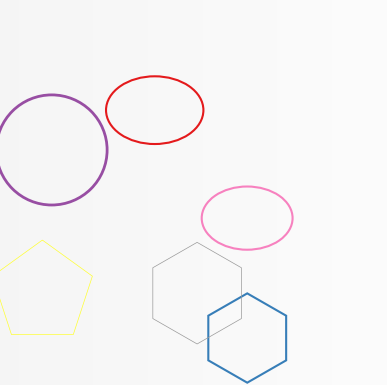[{"shape": "oval", "thickness": 1.5, "radius": 0.63, "center": [0.399, 0.714]}, {"shape": "hexagon", "thickness": 1.5, "radius": 0.58, "center": [0.638, 0.122]}, {"shape": "circle", "thickness": 2, "radius": 0.71, "center": [0.133, 0.611]}, {"shape": "pentagon", "thickness": 0.5, "radius": 0.68, "center": [0.109, 0.241]}, {"shape": "oval", "thickness": 1.5, "radius": 0.59, "center": [0.638, 0.433]}, {"shape": "hexagon", "thickness": 0.5, "radius": 0.66, "center": [0.509, 0.239]}]